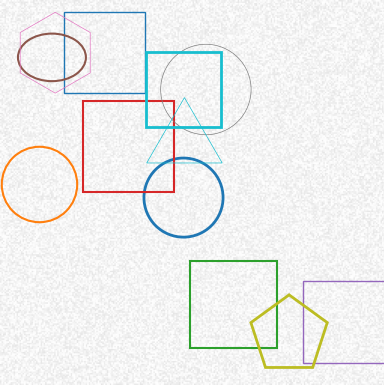[{"shape": "circle", "thickness": 2, "radius": 0.51, "center": [0.477, 0.487]}, {"shape": "square", "thickness": 1, "radius": 0.53, "center": [0.272, 0.864]}, {"shape": "circle", "thickness": 1.5, "radius": 0.49, "center": [0.103, 0.521]}, {"shape": "square", "thickness": 1.5, "radius": 0.56, "center": [0.607, 0.209]}, {"shape": "square", "thickness": 1.5, "radius": 0.59, "center": [0.334, 0.62]}, {"shape": "square", "thickness": 1, "radius": 0.53, "center": [0.893, 0.163]}, {"shape": "oval", "thickness": 1.5, "radius": 0.44, "center": [0.135, 0.851]}, {"shape": "hexagon", "thickness": 0.5, "radius": 0.52, "center": [0.143, 0.863]}, {"shape": "circle", "thickness": 0.5, "radius": 0.59, "center": [0.535, 0.768]}, {"shape": "pentagon", "thickness": 2, "radius": 0.52, "center": [0.751, 0.13]}, {"shape": "triangle", "thickness": 0.5, "radius": 0.57, "center": [0.479, 0.633]}, {"shape": "square", "thickness": 2, "radius": 0.49, "center": [0.476, 0.767]}]